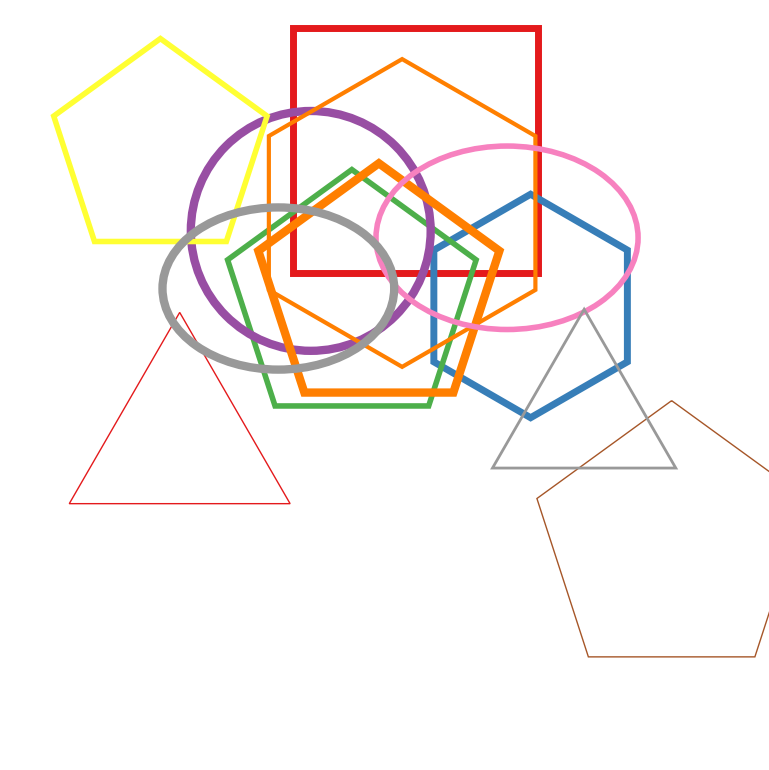[{"shape": "square", "thickness": 2.5, "radius": 0.8, "center": [0.539, 0.805]}, {"shape": "triangle", "thickness": 0.5, "radius": 0.83, "center": [0.233, 0.429]}, {"shape": "hexagon", "thickness": 2.5, "radius": 0.73, "center": [0.689, 0.603]}, {"shape": "pentagon", "thickness": 2, "radius": 0.85, "center": [0.457, 0.61]}, {"shape": "circle", "thickness": 3, "radius": 0.78, "center": [0.404, 0.7]}, {"shape": "hexagon", "thickness": 1.5, "radius": 1.0, "center": [0.522, 0.723]}, {"shape": "pentagon", "thickness": 3, "radius": 0.82, "center": [0.492, 0.623]}, {"shape": "pentagon", "thickness": 2, "radius": 0.73, "center": [0.208, 0.804]}, {"shape": "pentagon", "thickness": 0.5, "radius": 0.92, "center": [0.872, 0.296]}, {"shape": "oval", "thickness": 2, "radius": 0.85, "center": [0.658, 0.691]}, {"shape": "oval", "thickness": 3, "radius": 0.75, "center": [0.361, 0.625]}, {"shape": "triangle", "thickness": 1, "radius": 0.69, "center": [0.759, 0.461]}]